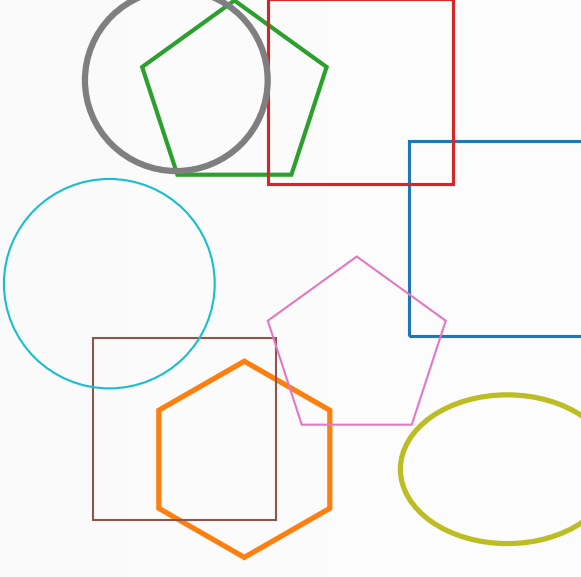[{"shape": "square", "thickness": 1.5, "radius": 0.84, "center": [0.872, 0.587]}, {"shape": "hexagon", "thickness": 2.5, "radius": 0.85, "center": [0.42, 0.204]}, {"shape": "pentagon", "thickness": 2, "radius": 0.83, "center": [0.403, 0.832]}, {"shape": "square", "thickness": 1.5, "radius": 0.8, "center": [0.62, 0.841]}, {"shape": "square", "thickness": 1, "radius": 0.79, "center": [0.317, 0.256]}, {"shape": "pentagon", "thickness": 1, "radius": 0.8, "center": [0.614, 0.394]}, {"shape": "circle", "thickness": 3, "radius": 0.79, "center": [0.303, 0.86]}, {"shape": "oval", "thickness": 2.5, "radius": 0.92, "center": [0.873, 0.187]}, {"shape": "circle", "thickness": 1, "radius": 0.91, "center": [0.188, 0.508]}]